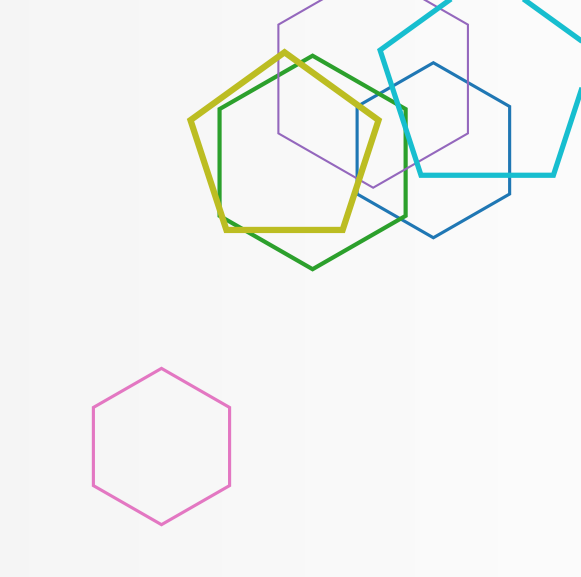[{"shape": "hexagon", "thickness": 1.5, "radius": 0.76, "center": [0.746, 0.739]}, {"shape": "hexagon", "thickness": 2, "radius": 0.92, "center": [0.538, 0.718]}, {"shape": "hexagon", "thickness": 1, "radius": 0.94, "center": [0.642, 0.862]}, {"shape": "hexagon", "thickness": 1.5, "radius": 0.68, "center": [0.278, 0.226]}, {"shape": "pentagon", "thickness": 3, "radius": 0.85, "center": [0.489, 0.739]}, {"shape": "pentagon", "thickness": 2.5, "radius": 0.97, "center": [0.838, 0.852]}]